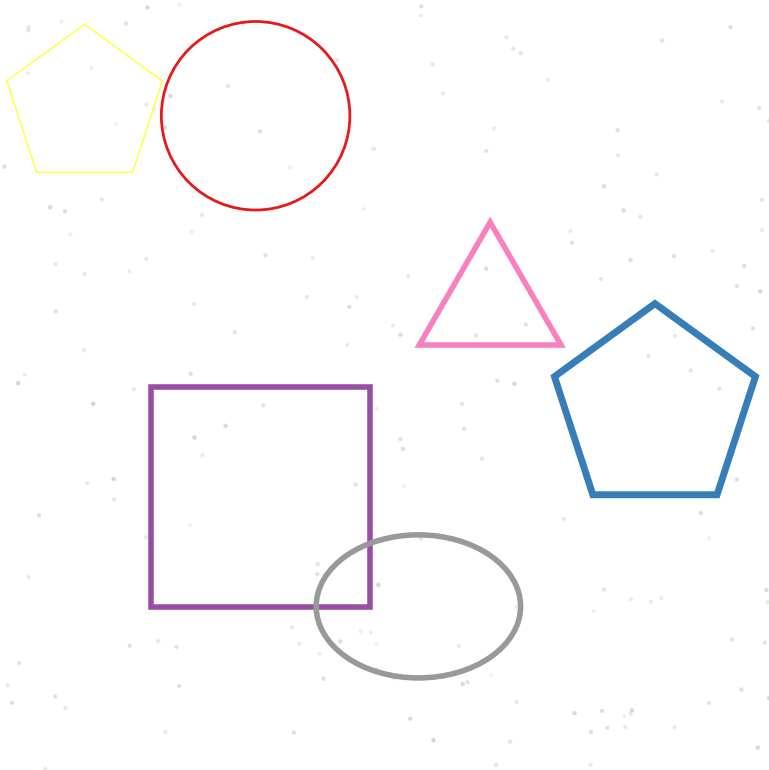[{"shape": "circle", "thickness": 1, "radius": 0.61, "center": [0.332, 0.85]}, {"shape": "pentagon", "thickness": 2.5, "radius": 0.69, "center": [0.851, 0.468]}, {"shape": "square", "thickness": 2, "radius": 0.71, "center": [0.338, 0.354]}, {"shape": "pentagon", "thickness": 0.5, "radius": 0.53, "center": [0.11, 0.862]}, {"shape": "triangle", "thickness": 2, "radius": 0.53, "center": [0.637, 0.605]}, {"shape": "oval", "thickness": 2, "radius": 0.66, "center": [0.543, 0.212]}]